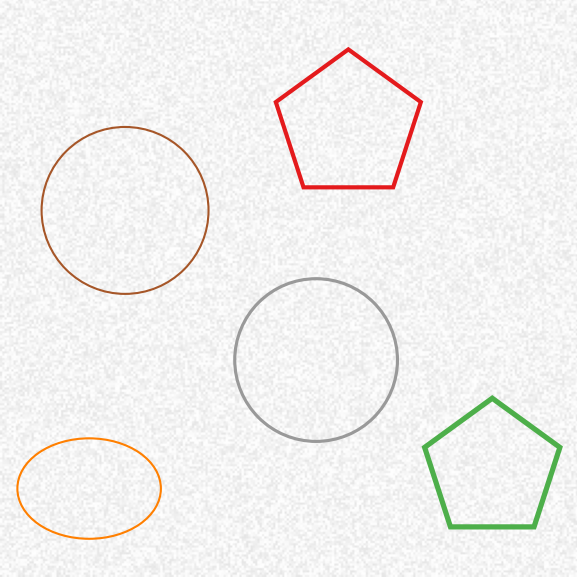[{"shape": "pentagon", "thickness": 2, "radius": 0.66, "center": [0.603, 0.782]}, {"shape": "pentagon", "thickness": 2.5, "radius": 0.62, "center": [0.852, 0.186]}, {"shape": "oval", "thickness": 1, "radius": 0.62, "center": [0.154, 0.153]}, {"shape": "circle", "thickness": 1, "radius": 0.72, "center": [0.217, 0.635]}, {"shape": "circle", "thickness": 1.5, "radius": 0.7, "center": [0.547, 0.376]}]